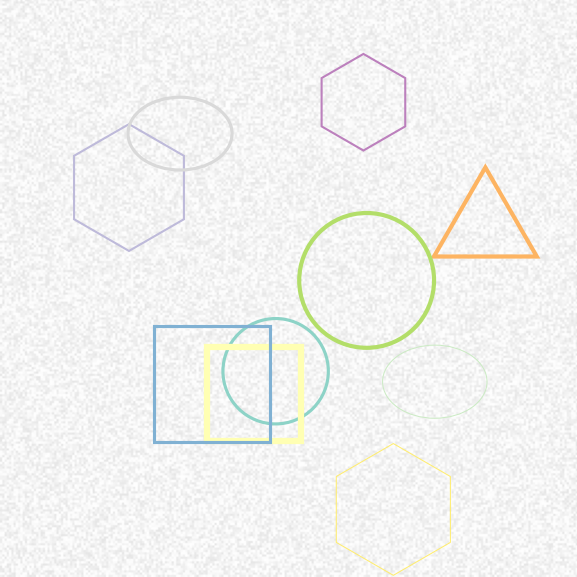[{"shape": "circle", "thickness": 1.5, "radius": 0.46, "center": [0.477, 0.356]}, {"shape": "square", "thickness": 3, "radius": 0.41, "center": [0.439, 0.317]}, {"shape": "hexagon", "thickness": 1, "radius": 0.55, "center": [0.223, 0.674]}, {"shape": "square", "thickness": 1.5, "radius": 0.5, "center": [0.368, 0.333]}, {"shape": "triangle", "thickness": 2, "radius": 0.51, "center": [0.84, 0.606]}, {"shape": "circle", "thickness": 2, "radius": 0.58, "center": [0.635, 0.514]}, {"shape": "oval", "thickness": 1.5, "radius": 0.45, "center": [0.312, 0.768]}, {"shape": "hexagon", "thickness": 1, "radius": 0.42, "center": [0.629, 0.822]}, {"shape": "oval", "thickness": 0.5, "radius": 0.45, "center": [0.753, 0.338]}, {"shape": "hexagon", "thickness": 0.5, "radius": 0.57, "center": [0.681, 0.117]}]